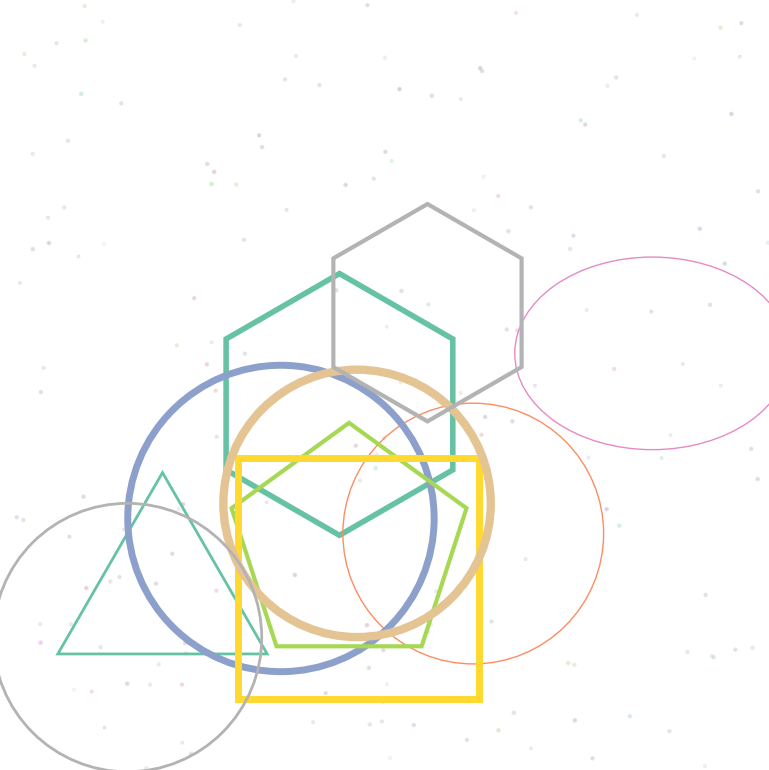[{"shape": "hexagon", "thickness": 2, "radius": 0.85, "center": [0.441, 0.475]}, {"shape": "triangle", "thickness": 1, "radius": 0.78, "center": [0.211, 0.229]}, {"shape": "circle", "thickness": 0.5, "radius": 0.85, "center": [0.615, 0.307]}, {"shape": "circle", "thickness": 2.5, "radius": 0.99, "center": [0.365, 0.327]}, {"shape": "oval", "thickness": 0.5, "radius": 0.89, "center": [0.847, 0.541]}, {"shape": "pentagon", "thickness": 1.5, "radius": 0.8, "center": [0.453, 0.29]}, {"shape": "square", "thickness": 2.5, "radius": 0.78, "center": [0.466, 0.249]}, {"shape": "circle", "thickness": 3, "radius": 0.87, "center": [0.464, 0.346]}, {"shape": "hexagon", "thickness": 1.5, "radius": 0.71, "center": [0.555, 0.594]}, {"shape": "circle", "thickness": 1, "radius": 0.87, "center": [0.166, 0.172]}]